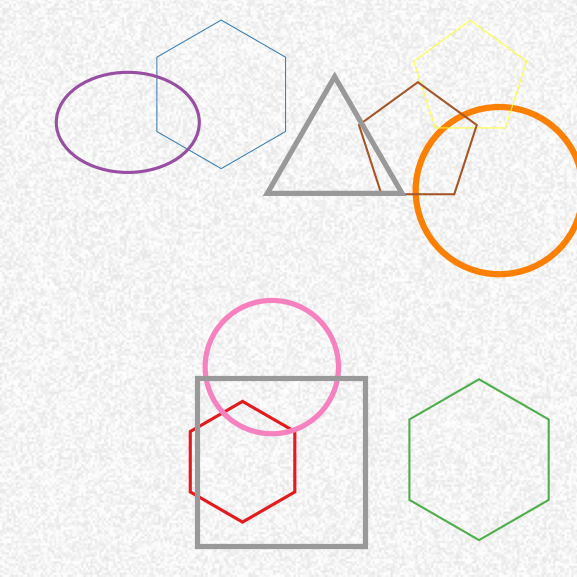[{"shape": "hexagon", "thickness": 1.5, "radius": 0.52, "center": [0.42, 0.2]}, {"shape": "hexagon", "thickness": 0.5, "radius": 0.64, "center": [0.383, 0.836]}, {"shape": "hexagon", "thickness": 1, "radius": 0.7, "center": [0.83, 0.203]}, {"shape": "oval", "thickness": 1.5, "radius": 0.62, "center": [0.221, 0.787]}, {"shape": "circle", "thickness": 3, "radius": 0.72, "center": [0.865, 0.669]}, {"shape": "pentagon", "thickness": 0.5, "radius": 0.52, "center": [0.814, 0.861]}, {"shape": "pentagon", "thickness": 1, "radius": 0.54, "center": [0.724, 0.75]}, {"shape": "circle", "thickness": 2.5, "radius": 0.58, "center": [0.471, 0.363]}, {"shape": "triangle", "thickness": 2.5, "radius": 0.67, "center": [0.579, 0.732]}, {"shape": "square", "thickness": 2.5, "radius": 0.73, "center": [0.487, 0.199]}]